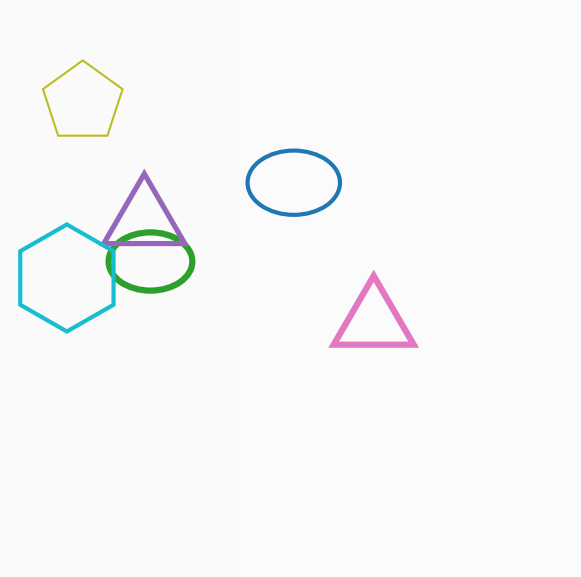[{"shape": "oval", "thickness": 2, "radius": 0.4, "center": [0.505, 0.683]}, {"shape": "oval", "thickness": 3, "radius": 0.36, "center": [0.259, 0.546]}, {"shape": "triangle", "thickness": 2.5, "radius": 0.4, "center": [0.248, 0.618]}, {"shape": "triangle", "thickness": 3, "radius": 0.4, "center": [0.643, 0.442]}, {"shape": "pentagon", "thickness": 1, "radius": 0.36, "center": [0.142, 0.822]}, {"shape": "hexagon", "thickness": 2, "radius": 0.46, "center": [0.115, 0.518]}]